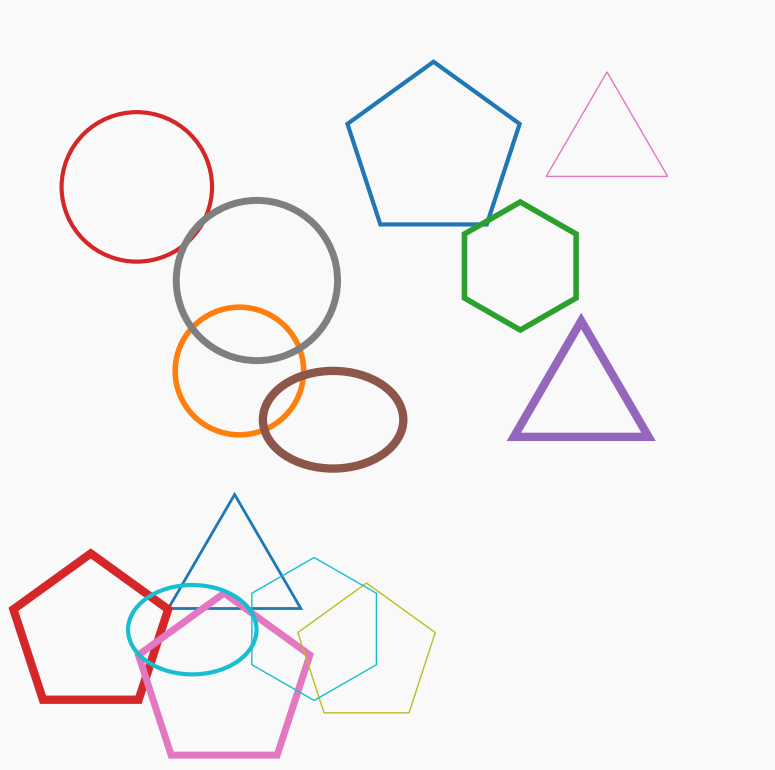[{"shape": "triangle", "thickness": 1, "radius": 0.49, "center": [0.303, 0.259]}, {"shape": "pentagon", "thickness": 1.5, "radius": 0.58, "center": [0.559, 0.803]}, {"shape": "circle", "thickness": 2, "radius": 0.41, "center": [0.309, 0.518]}, {"shape": "hexagon", "thickness": 2, "radius": 0.42, "center": [0.671, 0.655]}, {"shape": "circle", "thickness": 1.5, "radius": 0.49, "center": [0.177, 0.757]}, {"shape": "pentagon", "thickness": 3, "radius": 0.52, "center": [0.117, 0.176]}, {"shape": "triangle", "thickness": 3, "radius": 0.5, "center": [0.75, 0.483]}, {"shape": "oval", "thickness": 3, "radius": 0.45, "center": [0.43, 0.455]}, {"shape": "triangle", "thickness": 0.5, "radius": 0.45, "center": [0.783, 0.816]}, {"shape": "pentagon", "thickness": 2.5, "radius": 0.58, "center": [0.289, 0.113]}, {"shape": "circle", "thickness": 2.5, "radius": 0.52, "center": [0.331, 0.636]}, {"shape": "pentagon", "thickness": 0.5, "radius": 0.47, "center": [0.473, 0.15]}, {"shape": "oval", "thickness": 1.5, "radius": 0.41, "center": [0.248, 0.182]}, {"shape": "hexagon", "thickness": 0.5, "radius": 0.46, "center": [0.405, 0.183]}]